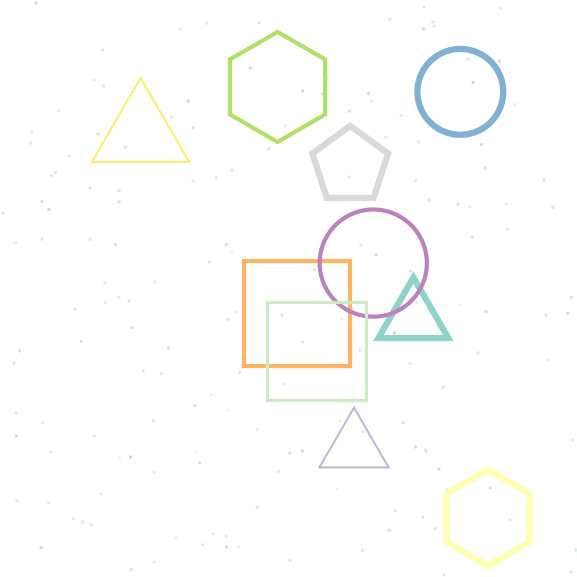[{"shape": "triangle", "thickness": 3, "radius": 0.35, "center": [0.716, 0.449]}, {"shape": "hexagon", "thickness": 3, "radius": 0.42, "center": [0.845, 0.102]}, {"shape": "triangle", "thickness": 1, "radius": 0.35, "center": [0.613, 0.224]}, {"shape": "circle", "thickness": 3, "radius": 0.37, "center": [0.797, 0.84]}, {"shape": "square", "thickness": 2, "radius": 0.46, "center": [0.514, 0.457]}, {"shape": "hexagon", "thickness": 2, "radius": 0.48, "center": [0.481, 0.849]}, {"shape": "pentagon", "thickness": 3, "radius": 0.34, "center": [0.606, 0.712]}, {"shape": "circle", "thickness": 2, "radius": 0.46, "center": [0.646, 0.544]}, {"shape": "square", "thickness": 1.5, "radius": 0.43, "center": [0.548, 0.391]}, {"shape": "triangle", "thickness": 1, "radius": 0.49, "center": [0.243, 0.767]}]